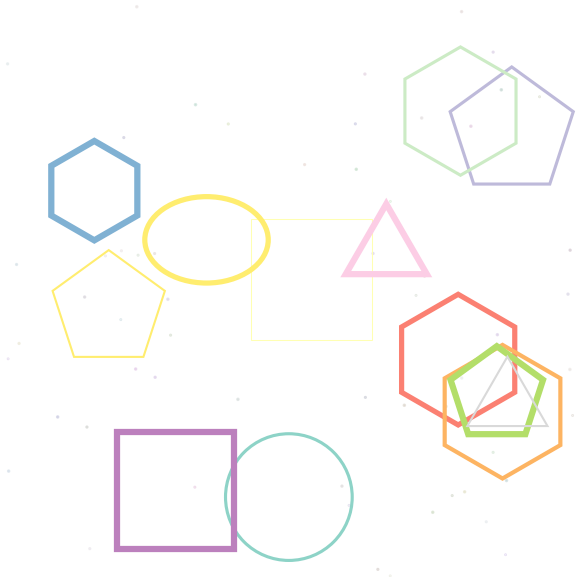[{"shape": "circle", "thickness": 1.5, "radius": 0.55, "center": [0.5, 0.138]}, {"shape": "square", "thickness": 0.5, "radius": 0.52, "center": [0.539, 0.516]}, {"shape": "pentagon", "thickness": 1.5, "radius": 0.56, "center": [0.886, 0.771]}, {"shape": "hexagon", "thickness": 2.5, "radius": 0.57, "center": [0.793, 0.376]}, {"shape": "hexagon", "thickness": 3, "radius": 0.43, "center": [0.163, 0.669]}, {"shape": "hexagon", "thickness": 2, "radius": 0.58, "center": [0.87, 0.286]}, {"shape": "pentagon", "thickness": 3, "radius": 0.42, "center": [0.86, 0.315]}, {"shape": "triangle", "thickness": 3, "radius": 0.41, "center": [0.669, 0.565]}, {"shape": "triangle", "thickness": 1, "radius": 0.4, "center": [0.879, 0.301]}, {"shape": "square", "thickness": 3, "radius": 0.51, "center": [0.304, 0.15]}, {"shape": "hexagon", "thickness": 1.5, "radius": 0.56, "center": [0.797, 0.807]}, {"shape": "oval", "thickness": 2.5, "radius": 0.53, "center": [0.358, 0.584]}, {"shape": "pentagon", "thickness": 1, "radius": 0.51, "center": [0.188, 0.464]}]